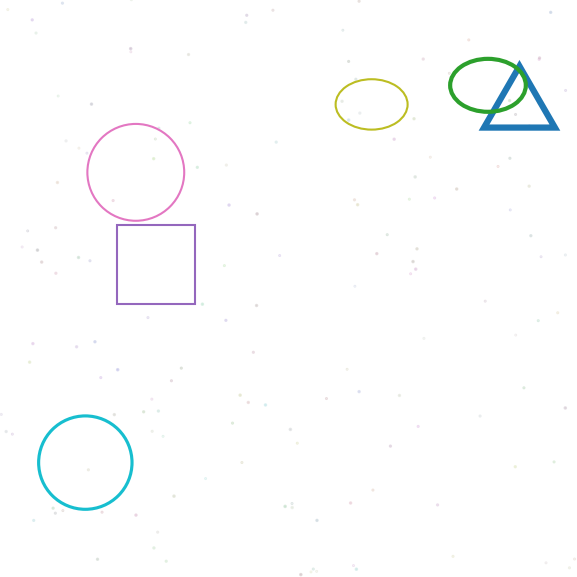[{"shape": "triangle", "thickness": 3, "radius": 0.35, "center": [0.9, 0.814]}, {"shape": "oval", "thickness": 2, "radius": 0.33, "center": [0.845, 0.851]}, {"shape": "square", "thickness": 1, "radius": 0.34, "center": [0.271, 0.541]}, {"shape": "circle", "thickness": 1, "radius": 0.42, "center": [0.235, 0.701]}, {"shape": "oval", "thickness": 1, "radius": 0.31, "center": [0.643, 0.818]}, {"shape": "circle", "thickness": 1.5, "radius": 0.4, "center": [0.148, 0.198]}]